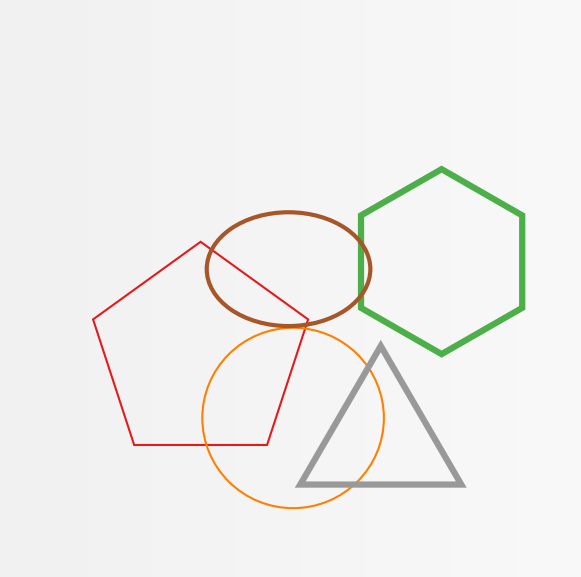[{"shape": "pentagon", "thickness": 1, "radius": 0.97, "center": [0.345, 0.386]}, {"shape": "hexagon", "thickness": 3, "radius": 0.8, "center": [0.76, 0.546]}, {"shape": "circle", "thickness": 1, "radius": 0.78, "center": [0.504, 0.275]}, {"shape": "oval", "thickness": 2, "radius": 0.7, "center": [0.496, 0.533]}, {"shape": "triangle", "thickness": 3, "radius": 0.8, "center": [0.655, 0.24]}]